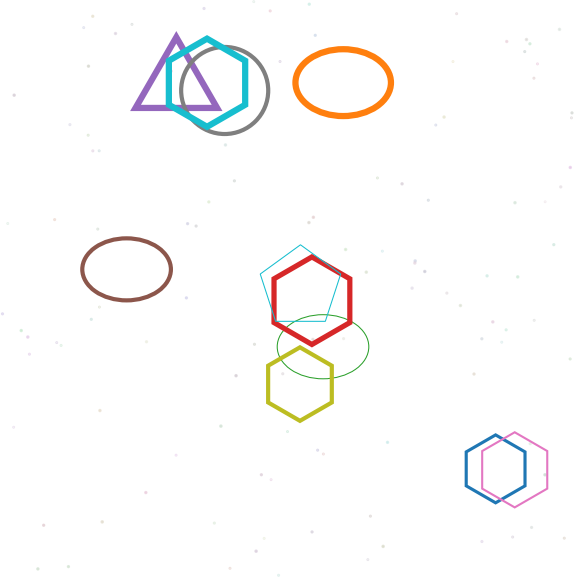[{"shape": "hexagon", "thickness": 1.5, "radius": 0.29, "center": [0.858, 0.187]}, {"shape": "oval", "thickness": 3, "radius": 0.41, "center": [0.594, 0.856]}, {"shape": "oval", "thickness": 0.5, "radius": 0.4, "center": [0.559, 0.399]}, {"shape": "hexagon", "thickness": 2.5, "radius": 0.38, "center": [0.54, 0.478]}, {"shape": "triangle", "thickness": 3, "radius": 0.41, "center": [0.305, 0.853]}, {"shape": "oval", "thickness": 2, "radius": 0.38, "center": [0.219, 0.533]}, {"shape": "hexagon", "thickness": 1, "radius": 0.33, "center": [0.891, 0.186]}, {"shape": "circle", "thickness": 2, "radius": 0.38, "center": [0.389, 0.842]}, {"shape": "hexagon", "thickness": 2, "radius": 0.32, "center": [0.519, 0.334]}, {"shape": "pentagon", "thickness": 0.5, "radius": 0.37, "center": [0.52, 0.502]}, {"shape": "hexagon", "thickness": 3, "radius": 0.38, "center": [0.358, 0.856]}]